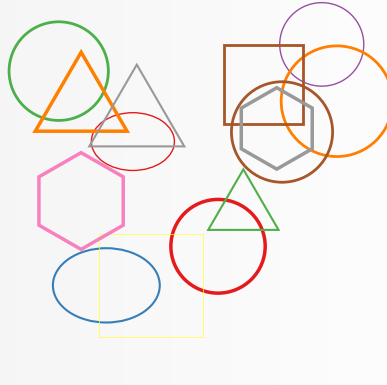[{"shape": "circle", "thickness": 2.5, "radius": 0.61, "center": [0.563, 0.36]}, {"shape": "oval", "thickness": 1, "radius": 0.54, "center": [0.343, 0.632]}, {"shape": "oval", "thickness": 1.5, "radius": 0.69, "center": [0.274, 0.259]}, {"shape": "triangle", "thickness": 1.5, "radius": 0.52, "center": [0.628, 0.455]}, {"shape": "circle", "thickness": 2, "radius": 0.64, "center": [0.152, 0.815]}, {"shape": "circle", "thickness": 1, "radius": 0.54, "center": [0.83, 0.885]}, {"shape": "circle", "thickness": 2, "radius": 0.72, "center": [0.869, 0.737]}, {"shape": "triangle", "thickness": 2.5, "radius": 0.68, "center": [0.209, 0.728]}, {"shape": "square", "thickness": 0.5, "radius": 0.67, "center": [0.39, 0.259]}, {"shape": "circle", "thickness": 2, "radius": 0.65, "center": [0.728, 0.657]}, {"shape": "square", "thickness": 2, "radius": 0.51, "center": [0.679, 0.78]}, {"shape": "hexagon", "thickness": 2.5, "radius": 0.63, "center": [0.209, 0.478]}, {"shape": "triangle", "thickness": 1.5, "radius": 0.71, "center": [0.353, 0.691]}, {"shape": "hexagon", "thickness": 2.5, "radius": 0.53, "center": [0.714, 0.666]}]